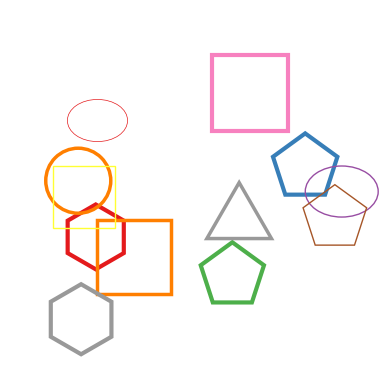[{"shape": "hexagon", "thickness": 3, "radius": 0.42, "center": [0.249, 0.385]}, {"shape": "oval", "thickness": 0.5, "radius": 0.39, "center": [0.253, 0.687]}, {"shape": "pentagon", "thickness": 3, "radius": 0.44, "center": [0.793, 0.566]}, {"shape": "pentagon", "thickness": 3, "radius": 0.43, "center": [0.603, 0.284]}, {"shape": "oval", "thickness": 1, "radius": 0.47, "center": [0.888, 0.503]}, {"shape": "circle", "thickness": 2.5, "radius": 0.42, "center": [0.203, 0.531]}, {"shape": "square", "thickness": 2.5, "radius": 0.48, "center": [0.348, 0.333]}, {"shape": "square", "thickness": 1, "radius": 0.4, "center": [0.218, 0.489]}, {"shape": "pentagon", "thickness": 1, "radius": 0.43, "center": [0.87, 0.434]}, {"shape": "square", "thickness": 3, "radius": 0.5, "center": [0.649, 0.758]}, {"shape": "hexagon", "thickness": 3, "radius": 0.45, "center": [0.211, 0.171]}, {"shape": "triangle", "thickness": 2.5, "radius": 0.48, "center": [0.621, 0.429]}]